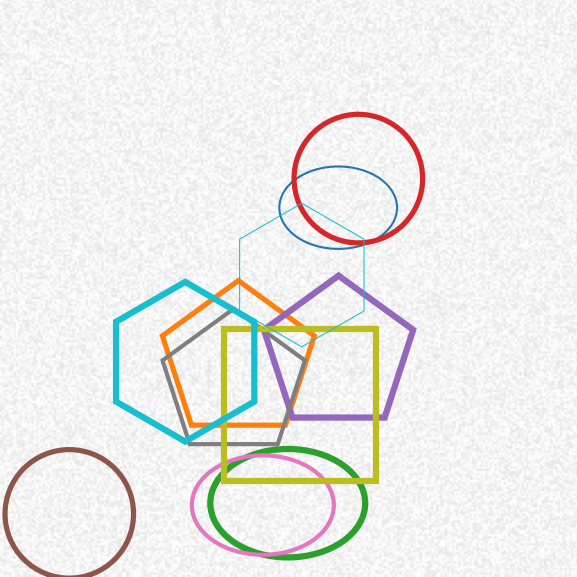[{"shape": "oval", "thickness": 1, "radius": 0.51, "center": [0.586, 0.64]}, {"shape": "pentagon", "thickness": 2.5, "radius": 0.69, "center": [0.413, 0.375]}, {"shape": "oval", "thickness": 3, "radius": 0.67, "center": [0.498, 0.128]}, {"shape": "circle", "thickness": 2.5, "radius": 0.56, "center": [0.62, 0.69]}, {"shape": "pentagon", "thickness": 3, "radius": 0.68, "center": [0.586, 0.386]}, {"shape": "circle", "thickness": 2.5, "radius": 0.56, "center": [0.12, 0.109]}, {"shape": "oval", "thickness": 2, "radius": 0.61, "center": [0.455, 0.125]}, {"shape": "pentagon", "thickness": 2, "radius": 0.65, "center": [0.405, 0.335]}, {"shape": "square", "thickness": 3, "radius": 0.66, "center": [0.519, 0.298]}, {"shape": "hexagon", "thickness": 0.5, "radius": 0.62, "center": [0.523, 0.523]}, {"shape": "hexagon", "thickness": 3, "radius": 0.69, "center": [0.321, 0.373]}]